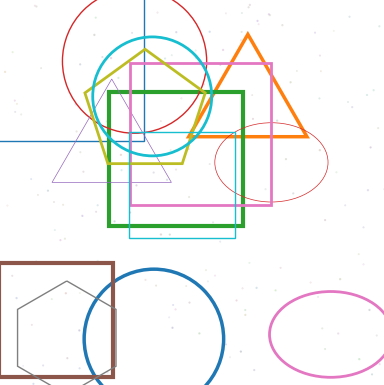[{"shape": "circle", "thickness": 2.5, "radius": 0.91, "center": [0.4, 0.12]}, {"shape": "square", "thickness": 1, "radius": 0.96, "center": [0.182, 0.825]}, {"shape": "triangle", "thickness": 2.5, "radius": 0.89, "center": [0.644, 0.734]}, {"shape": "square", "thickness": 3, "radius": 0.87, "center": [0.456, 0.588]}, {"shape": "circle", "thickness": 1, "radius": 0.94, "center": [0.349, 0.841]}, {"shape": "oval", "thickness": 0.5, "radius": 0.74, "center": [0.705, 0.578]}, {"shape": "triangle", "thickness": 0.5, "radius": 0.9, "center": [0.29, 0.616]}, {"shape": "square", "thickness": 3, "radius": 0.74, "center": [0.146, 0.169]}, {"shape": "oval", "thickness": 2, "radius": 0.8, "center": [0.859, 0.131]}, {"shape": "square", "thickness": 2, "radius": 0.92, "center": [0.522, 0.652]}, {"shape": "hexagon", "thickness": 1, "radius": 0.74, "center": [0.173, 0.123]}, {"shape": "pentagon", "thickness": 2, "radius": 0.82, "center": [0.377, 0.708]}, {"shape": "circle", "thickness": 2, "radius": 0.77, "center": [0.395, 0.75]}, {"shape": "square", "thickness": 1, "radius": 0.69, "center": [0.473, 0.52]}]